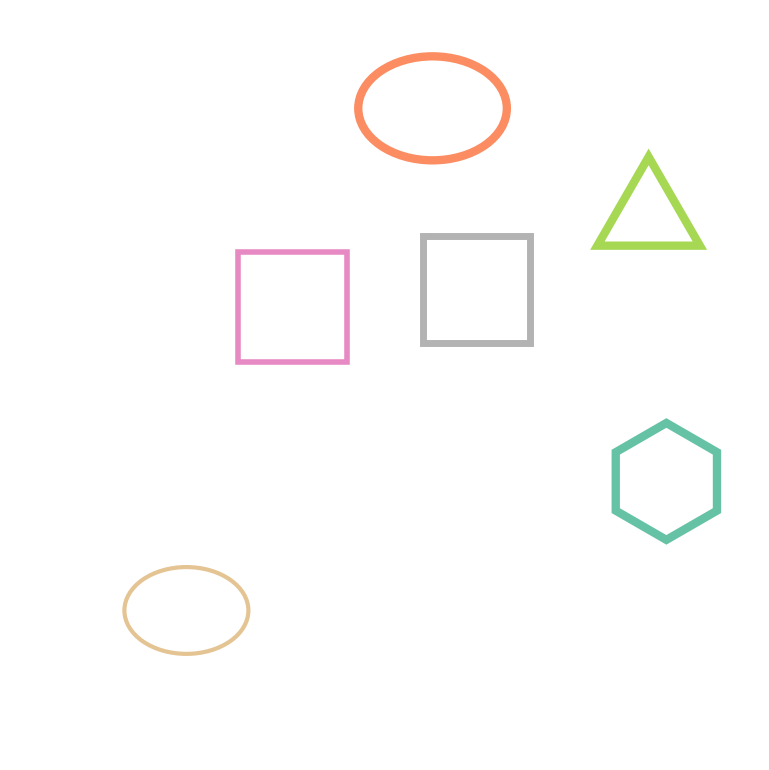[{"shape": "hexagon", "thickness": 3, "radius": 0.38, "center": [0.865, 0.375]}, {"shape": "oval", "thickness": 3, "radius": 0.48, "center": [0.562, 0.859]}, {"shape": "square", "thickness": 2, "radius": 0.36, "center": [0.38, 0.601]}, {"shape": "triangle", "thickness": 3, "radius": 0.38, "center": [0.842, 0.719]}, {"shape": "oval", "thickness": 1.5, "radius": 0.4, "center": [0.242, 0.207]}, {"shape": "square", "thickness": 2.5, "radius": 0.35, "center": [0.619, 0.624]}]